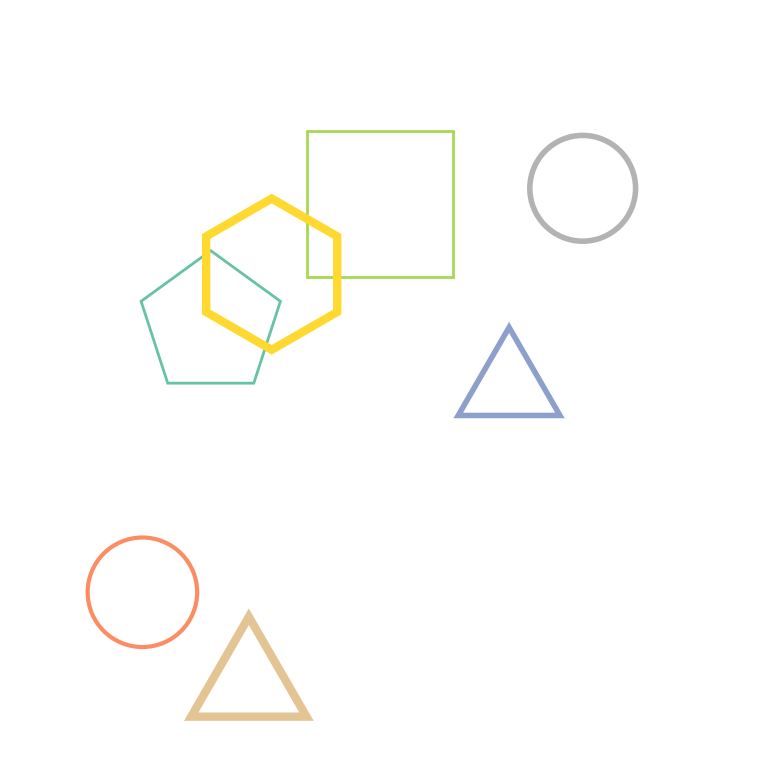[{"shape": "pentagon", "thickness": 1, "radius": 0.48, "center": [0.274, 0.579]}, {"shape": "circle", "thickness": 1.5, "radius": 0.36, "center": [0.185, 0.231]}, {"shape": "triangle", "thickness": 2, "radius": 0.38, "center": [0.661, 0.499]}, {"shape": "square", "thickness": 1, "radius": 0.47, "center": [0.494, 0.735]}, {"shape": "hexagon", "thickness": 3, "radius": 0.49, "center": [0.353, 0.644]}, {"shape": "triangle", "thickness": 3, "radius": 0.43, "center": [0.323, 0.112]}, {"shape": "circle", "thickness": 2, "radius": 0.34, "center": [0.757, 0.755]}]